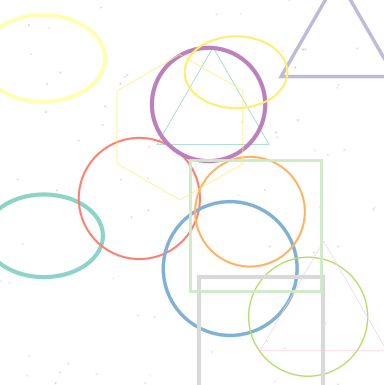[{"shape": "triangle", "thickness": 0.5, "radius": 0.84, "center": [0.553, 0.709]}, {"shape": "oval", "thickness": 3, "radius": 0.77, "center": [0.114, 0.388]}, {"shape": "oval", "thickness": 3, "radius": 0.81, "center": [0.112, 0.848]}, {"shape": "triangle", "thickness": 2.5, "radius": 0.85, "center": [0.878, 0.886]}, {"shape": "circle", "thickness": 1.5, "radius": 0.79, "center": [0.362, 0.484]}, {"shape": "circle", "thickness": 2.5, "radius": 0.87, "center": [0.598, 0.303]}, {"shape": "circle", "thickness": 1.5, "radius": 0.71, "center": [0.649, 0.45]}, {"shape": "circle", "thickness": 1, "radius": 0.77, "center": [0.8, 0.177]}, {"shape": "triangle", "thickness": 0.5, "radius": 0.95, "center": [0.84, 0.184]}, {"shape": "square", "thickness": 3, "radius": 0.8, "center": [0.678, 0.119]}, {"shape": "circle", "thickness": 3, "radius": 0.74, "center": [0.542, 0.729]}, {"shape": "square", "thickness": 2, "radius": 0.85, "center": [0.663, 0.414]}, {"shape": "hexagon", "thickness": 0.5, "radius": 0.94, "center": [0.467, 0.669]}, {"shape": "oval", "thickness": 1.5, "radius": 0.67, "center": [0.613, 0.812]}]